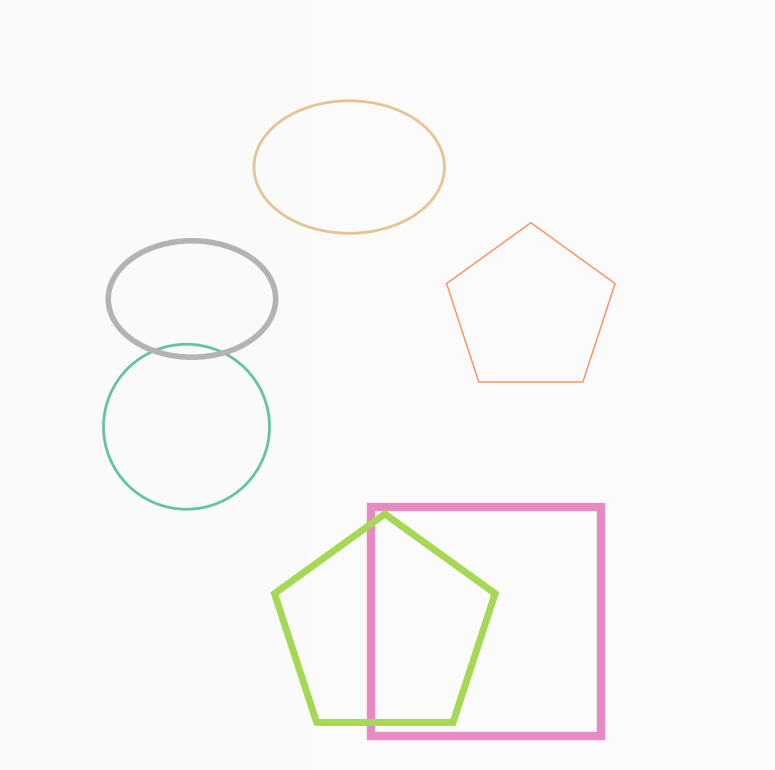[{"shape": "circle", "thickness": 1, "radius": 0.54, "center": [0.241, 0.446]}, {"shape": "pentagon", "thickness": 0.5, "radius": 0.57, "center": [0.685, 0.596]}, {"shape": "square", "thickness": 3, "radius": 0.74, "center": [0.628, 0.193]}, {"shape": "pentagon", "thickness": 2.5, "radius": 0.75, "center": [0.497, 0.183]}, {"shape": "oval", "thickness": 1, "radius": 0.61, "center": [0.451, 0.783]}, {"shape": "oval", "thickness": 2, "radius": 0.54, "center": [0.248, 0.612]}]